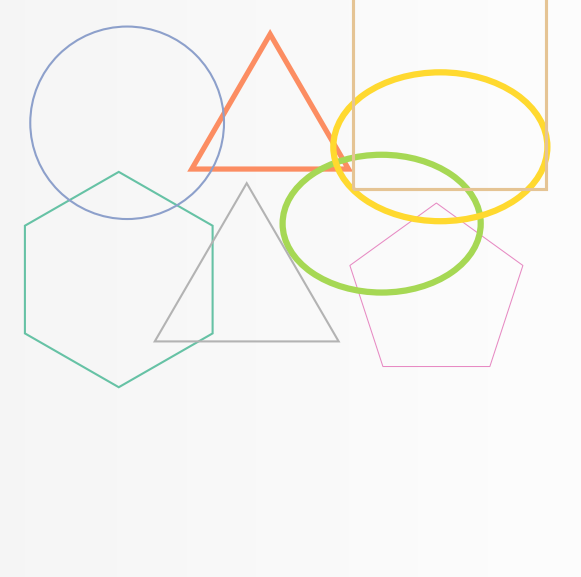[{"shape": "hexagon", "thickness": 1, "radius": 0.93, "center": [0.204, 0.515]}, {"shape": "triangle", "thickness": 2.5, "radius": 0.78, "center": [0.465, 0.784]}, {"shape": "circle", "thickness": 1, "radius": 0.83, "center": [0.219, 0.787]}, {"shape": "pentagon", "thickness": 0.5, "radius": 0.78, "center": [0.751, 0.491]}, {"shape": "oval", "thickness": 3, "radius": 0.85, "center": [0.657, 0.612]}, {"shape": "oval", "thickness": 3, "radius": 0.92, "center": [0.758, 0.745]}, {"shape": "square", "thickness": 1.5, "radius": 0.83, "center": [0.773, 0.838]}, {"shape": "triangle", "thickness": 1, "radius": 0.91, "center": [0.424, 0.499]}]